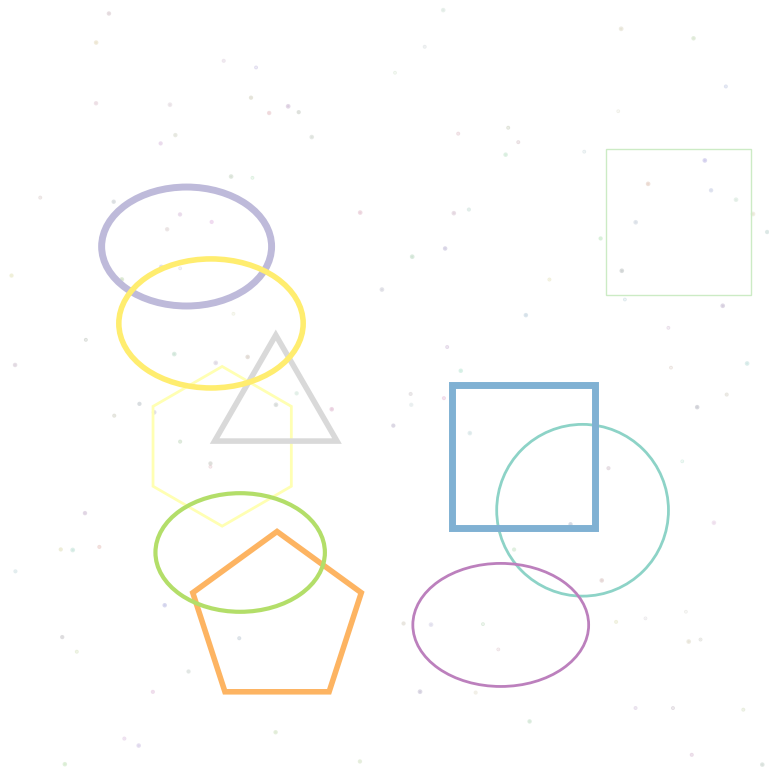[{"shape": "circle", "thickness": 1, "radius": 0.56, "center": [0.757, 0.337]}, {"shape": "hexagon", "thickness": 1, "radius": 0.52, "center": [0.289, 0.42]}, {"shape": "oval", "thickness": 2.5, "radius": 0.55, "center": [0.242, 0.68]}, {"shape": "square", "thickness": 2.5, "radius": 0.46, "center": [0.68, 0.408]}, {"shape": "pentagon", "thickness": 2, "radius": 0.58, "center": [0.36, 0.195]}, {"shape": "oval", "thickness": 1.5, "radius": 0.55, "center": [0.312, 0.282]}, {"shape": "triangle", "thickness": 2, "radius": 0.46, "center": [0.358, 0.473]}, {"shape": "oval", "thickness": 1, "radius": 0.57, "center": [0.65, 0.188]}, {"shape": "square", "thickness": 0.5, "radius": 0.47, "center": [0.881, 0.712]}, {"shape": "oval", "thickness": 2, "radius": 0.6, "center": [0.274, 0.58]}]